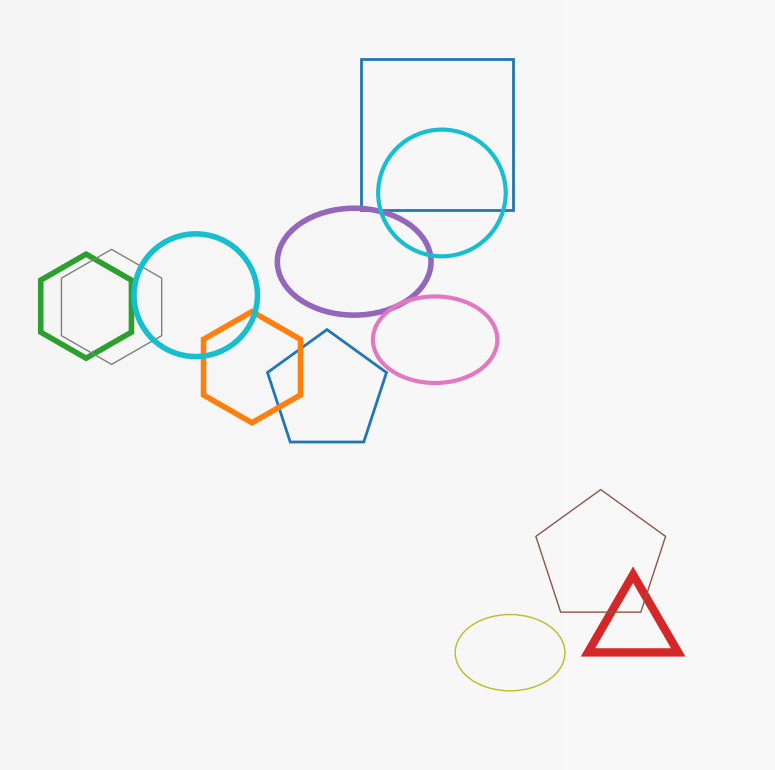[{"shape": "pentagon", "thickness": 1, "radius": 0.4, "center": [0.422, 0.491]}, {"shape": "square", "thickness": 1, "radius": 0.49, "center": [0.563, 0.826]}, {"shape": "hexagon", "thickness": 2, "radius": 0.36, "center": [0.325, 0.523]}, {"shape": "hexagon", "thickness": 2, "radius": 0.34, "center": [0.111, 0.602]}, {"shape": "triangle", "thickness": 3, "radius": 0.34, "center": [0.817, 0.186]}, {"shape": "oval", "thickness": 2, "radius": 0.5, "center": [0.457, 0.66]}, {"shape": "pentagon", "thickness": 0.5, "radius": 0.44, "center": [0.775, 0.276]}, {"shape": "oval", "thickness": 1.5, "radius": 0.4, "center": [0.561, 0.559]}, {"shape": "hexagon", "thickness": 0.5, "radius": 0.37, "center": [0.144, 0.601]}, {"shape": "oval", "thickness": 0.5, "radius": 0.35, "center": [0.658, 0.152]}, {"shape": "circle", "thickness": 2, "radius": 0.4, "center": [0.253, 0.617]}, {"shape": "circle", "thickness": 1.5, "radius": 0.41, "center": [0.57, 0.749]}]